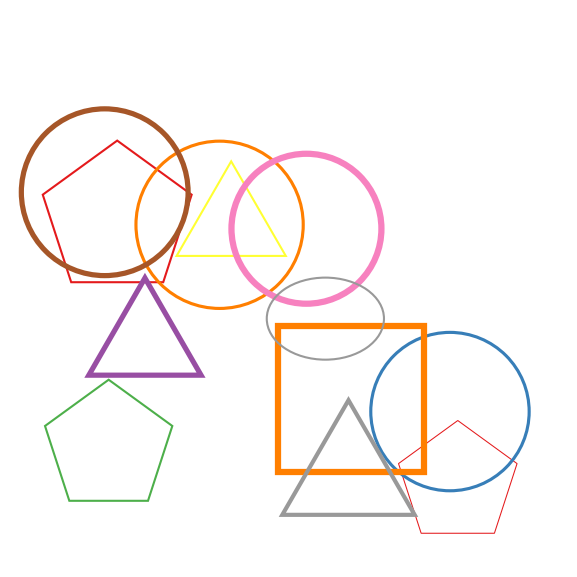[{"shape": "pentagon", "thickness": 0.5, "radius": 0.54, "center": [0.793, 0.163]}, {"shape": "pentagon", "thickness": 1, "radius": 0.68, "center": [0.203, 0.62]}, {"shape": "circle", "thickness": 1.5, "radius": 0.69, "center": [0.779, 0.286]}, {"shape": "pentagon", "thickness": 1, "radius": 0.58, "center": [0.188, 0.226]}, {"shape": "triangle", "thickness": 2.5, "radius": 0.56, "center": [0.251, 0.406]}, {"shape": "square", "thickness": 3, "radius": 0.63, "center": [0.608, 0.308]}, {"shape": "circle", "thickness": 1.5, "radius": 0.72, "center": [0.38, 0.61]}, {"shape": "triangle", "thickness": 1, "radius": 0.55, "center": [0.4, 0.611]}, {"shape": "circle", "thickness": 2.5, "radius": 0.72, "center": [0.181, 0.666]}, {"shape": "circle", "thickness": 3, "radius": 0.65, "center": [0.531, 0.603]}, {"shape": "triangle", "thickness": 2, "radius": 0.66, "center": [0.603, 0.174]}, {"shape": "oval", "thickness": 1, "radius": 0.51, "center": [0.563, 0.447]}]